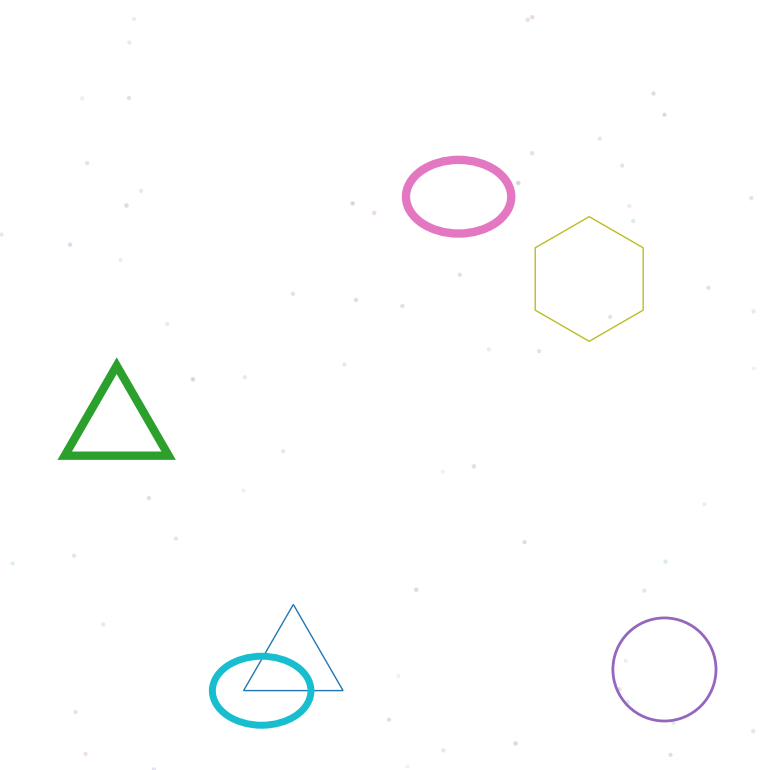[{"shape": "triangle", "thickness": 0.5, "radius": 0.37, "center": [0.381, 0.14]}, {"shape": "triangle", "thickness": 3, "radius": 0.39, "center": [0.152, 0.447]}, {"shape": "circle", "thickness": 1, "radius": 0.33, "center": [0.863, 0.131]}, {"shape": "oval", "thickness": 3, "radius": 0.34, "center": [0.596, 0.745]}, {"shape": "hexagon", "thickness": 0.5, "radius": 0.4, "center": [0.765, 0.638]}, {"shape": "oval", "thickness": 2.5, "radius": 0.32, "center": [0.34, 0.103]}]